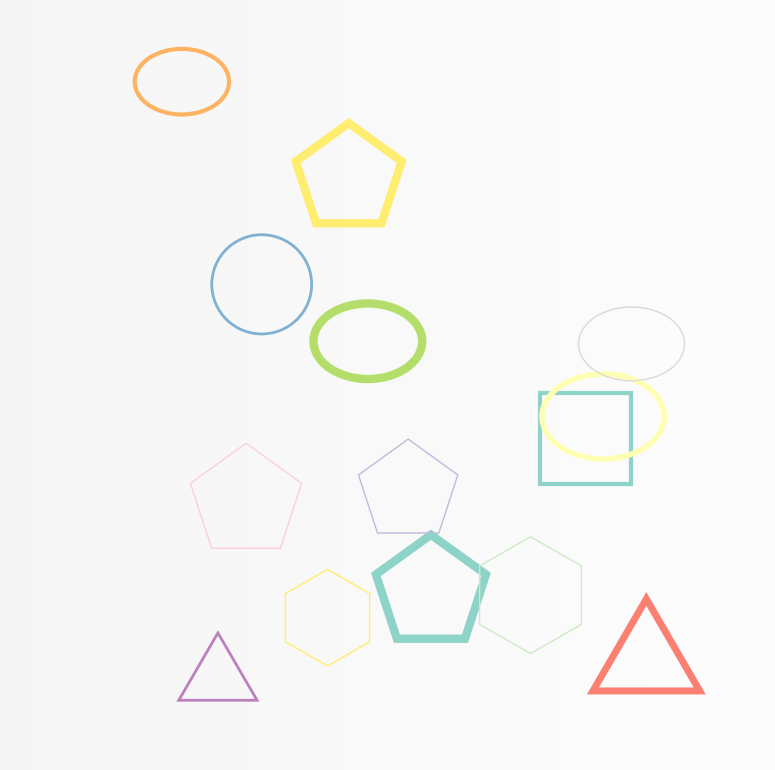[{"shape": "square", "thickness": 1.5, "radius": 0.29, "center": [0.755, 0.43]}, {"shape": "pentagon", "thickness": 3, "radius": 0.37, "center": [0.556, 0.231]}, {"shape": "oval", "thickness": 2, "radius": 0.39, "center": [0.778, 0.459]}, {"shape": "pentagon", "thickness": 0.5, "radius": 0.34, "center": [0.527, 0.362]}, {"shape": "triangle", "thickness": 2.5, "radius": 0.4, "center": [0.834, 0.142]}, {"shape": "circle", "thickness": 1, "radius": 0.32, "center": [0.338, 0.631]}, {"shape": "oval", "thickness": 1.5, "radius": 0.3, "center": [0.235, 0.894]}, {"shape": "oval", "thickness": 3, "radius": 0.35, "center": [0.475, 0.557]}, {"shape": "pentagon", "thickness": 0.5, "radius": 0.38, "center": [0.317, 0.349]}, {"shape": "oval", "thickness": 0.5, "radius": 0.34, "center": [0.815, 0.553]}, {"shape": "triangle", "thickness": 1, "radius": 0.29, "center": [0.281, 0.12]}, {"shape": "hexagon", "thickness": 0.5, "radius": 0.38, "center": [0.685, 0.227]}, {"shape": "pentagon", "thickness": 3, "radius": 0.36, "center": [0.45, 0.768]}, {"shape": "hexagon", "thickness": 0.5, "radius": 0.31, "center": [0.423, 0.198]}]